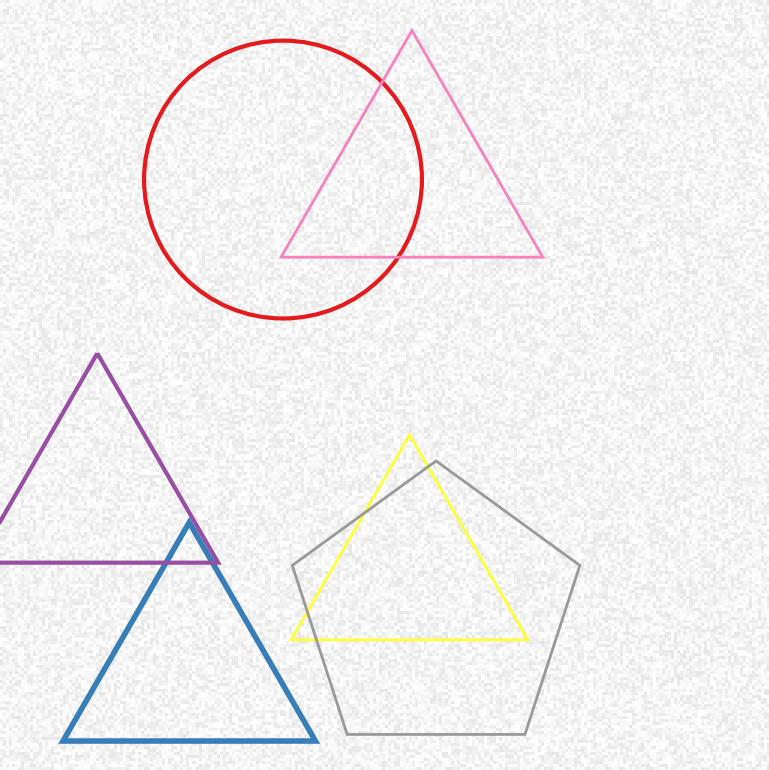[{"shape": "circle", "thickness": 1.5, "radius": 0.9, "center": [0.368, 0.767]}, {"shape": "triangle", "thickness": 2, "radius": 0.95, "center": [0.246, 0.132]}, {"shape": "triangle", "thickness": 1.5, "radius": 0.91, "center": [0.126, 0.36]}, {"shape": "triangle", "thickness": 1, "radius": 0.89, "center": [0.532, 0.258]}, {"shape": "triangle", "thickness": 1, "radius": 0.98, "center": [0.535, 0.764]}, {"shape": "pentagon", "thickness": 1, "radius": 0.98, "center": [0.566, 0.205]}]